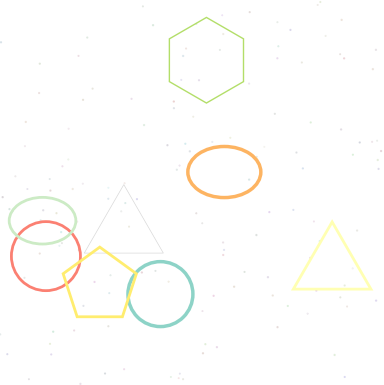[{"shape": "circle", "thickness": 2.5, "radius": 0.42, "center": [0.417, 0.236]}, {"shape": "triangle", "thickness": 2, "radius": 0.58, "center": [0.863, 0.307]}, {"shape": "circle", "thickness": 2, "radius": 0.45, "center": [0.119, 0.335]}, {"shape": "oval", "thickness": 2.5, "radius": 0.47, "center": [0.583, 0.553]}, {"shape": "hexagon", "thickness": 1, "radius": 0.56, "center": [0.536, 0.844]}, {"shape": "triangle", "thickness": 0.5, "radius": 0.59, "center": [0.322, 0.402]}, {"shape": "oval", "thickness": 2, "radius": 0.43, "center": [0.11, 0.427]}, {"shape": "pentagon", "thickness": 2, "radius": 0.5, "center": [0.259, 0.258]}]